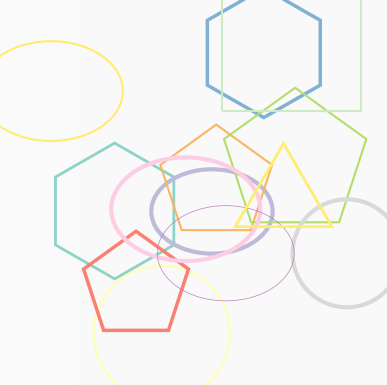[{"shape": "hexagon", "thickness": 2, "radius": 0.88, "center": [0.296, 0.452]}, {"shape": "circle", "thickness": 1.5, "radius": 0.88, "center": [0.418, 0.134]}, {"shape": "oval", "thickness": 3, "radius": 0.78, "center": [0.547, 0.451]}, {"shape": "pentagon", "thickness": 2.5, "radius": 0.71, "center": [0.351, 0.257]}, {"shape": "hexagon", "thickness": 2.5, "radius": 0.84, "center": [0.681, 0.863]}, {"shape": "pentagon", "thickness": 1.5, "radius": 0.76, "center": [0.558, 0.525]}, {"shape": "pentagon", "thickness": 1.5, "radius": 0.97, "center": [0.762, 0.579]}, {"shape": "oval", "thickness": 3, "radius": 0.96, "center": [0.479, 0.457]}, {"shape": "circle", "thickness": 3, "radius": 0.7, "center": [0.895, 0.342]}, {"shape": "oval", "thickness": 0.5, "radius": 0.88, "center": [0.583, 0.342]}, {"shape": "square", "thickness": 1.5, "radius": 0.89, "center": [0.752, 0.89]}, {"shape": "oval", "thickness": 1.5, "radius": 0.93, "center": [0.132, 0.763]}, {"shape": "triangle", "thickness": 2, "radius": 0.72, "center": [0.732, 0.483]}]